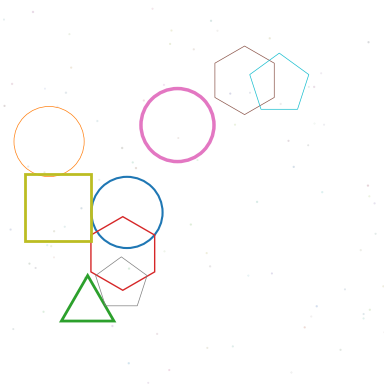[{"shape": "circle", "thickness": 1.5, "radius": 0.46, "center": [0.33, 0.448]}, {"shape": "circle", "thickness": 0.5, "radius": 0.46, "center": [0.127, 0.632]}, {"shape": "triangle", "thickness": 2, "radius": 0.39, "center": [0.228, 0.206]}, {"shape": "hexagon", "thickness": 1, "radius": 0.48, "center": [0.319, 0.342]}, {"shape": "hexagon", "thickness": 0.5, "radius": 0.45, "center": [0.635, 0.791]}, {"shape": "circle", "thickness": 2.5, "radius": 0.47, "center": [0.461, 0.675]}, {"shape": "pentagon", "thickness": 0.5, "radius": 0.35, "center": [0.315, 0.263]}, {"shape": "square", "thickness": 2, "radius": 0.43, "center": [0.151, 0.461]}, {"shape": "pentagon", "thickness": 0.5, "radius": 0.4, "center": [0.725, 0.781]}]